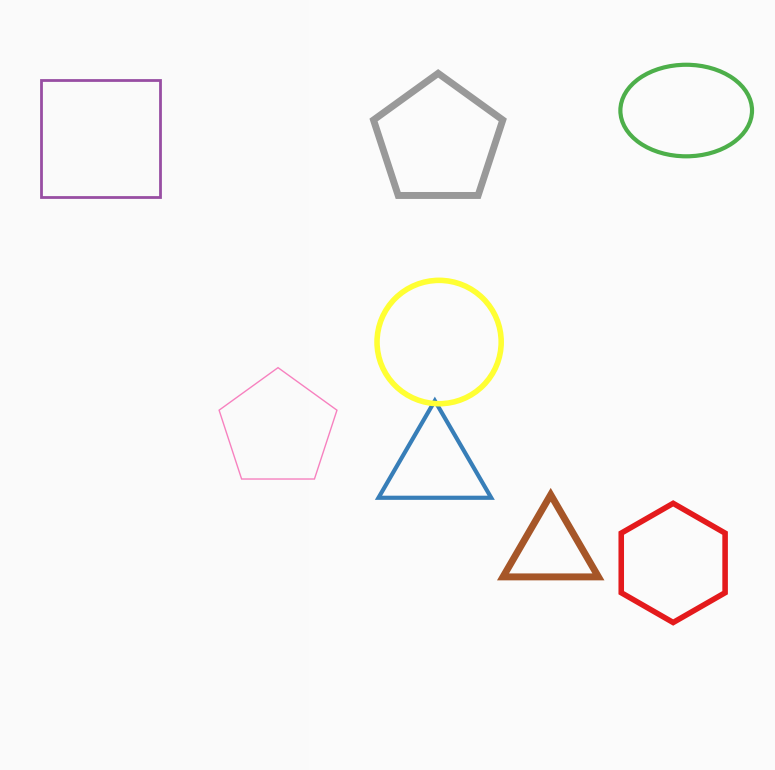[{"shape": "hexagon", "thickness": 2, "radius": 0.39, "center": [0.869, 0.269]}, {"shape": "triangle", "thickness": 1.5, "radius": 0.42, "center": [0.561, 0.396]}, {"shape": "oval", "thickness": 1.5, "radius": 0.42, "center": [0.885, 0.856]}, {"shape": "square", "thickness": 1, "radius": 0.38, "center": [0.13, 0.82]}, {"shape": "circle", "thickness": 2, "radius": 0.4, "center": [0.567, 0.556]}, {"shape": "triangle", "thickness": 2.5, "radius": 0.36, "center": [0.711, 0.286]}, {"shape": "pentagon", "thickness": 0.5, "radius": 0.4, "center": [0.359, 0.443]}, {"shape": "pentagon", "thickness": 2.5, "radius": 0.44, "center": [0.565, 0.817]}]